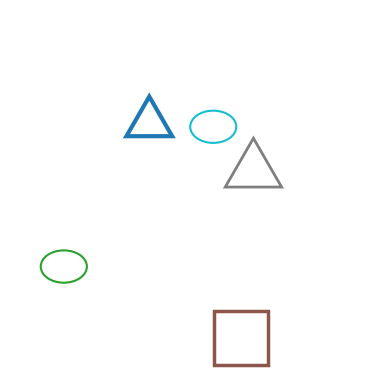[{"shape": "triangle", "thickness": 3, "radius": 0.34, "center": [0.388, 0.681]}, {"shape": "oval", "thickness": 1.5, "radius": 0.3, "center": [0.166, 0.308]}, {"shape": "square", "thickness": 2.5, "radius": 0.35, "center": [0.627, 0.123]}, {"shape": "triangle", "thickness": 2, "radius": 0.42, "center": [0.658, 0.556]}, {"shape": "oval", "thickness": 1.5, "radius": 0.3, "center": [0.554, 0.671]}]